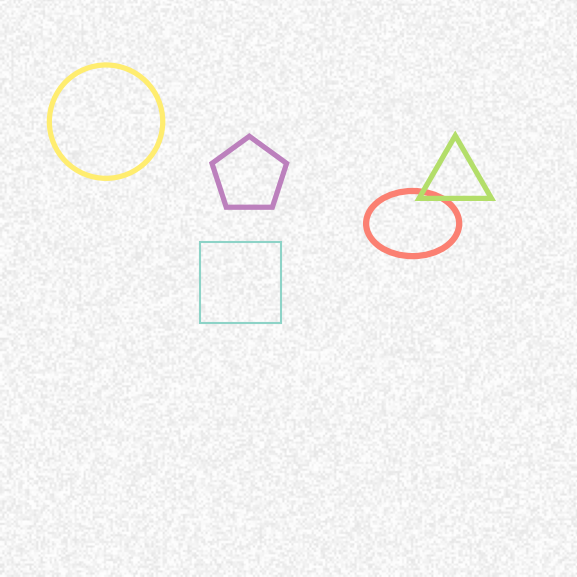[{"shape": "square", "thickness": 1, "radius": 0.35, "center": [0.416, 0.509]}, {"shape": "oval", "thickness": 3, "radius": 0.4, "center": [0.715, 0.612]}, {"shape": "triangle", "thickness": 2.5, "radius": 0.36, "center": [0.788, 0.692]}, {"shape": "pentagon", "thickness": 2.5, "radius": 0.34, "center": [0.432, 0.695]}, {"shape": "circle", "thickness": 2.5, "radius": 0.49, "center": [0.184, 0.788]}]